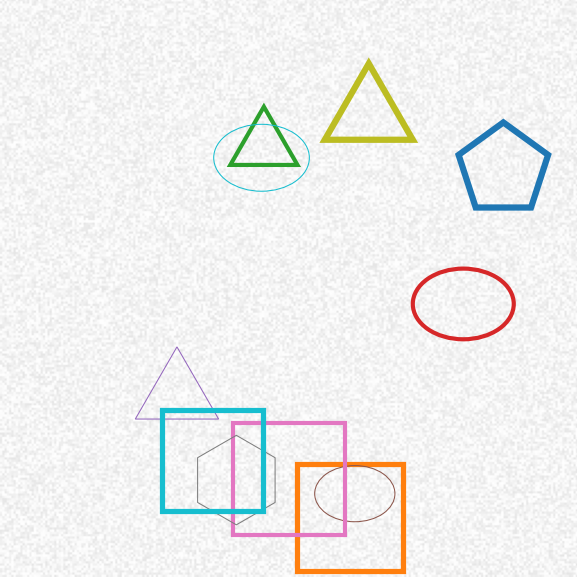[{"shape": "pentagon", "thickness": 3, "radius": 0.41, "center": [0.872, 0.706]}, {"shape": "square", "thickness": 2.5, "radius": 0.46, "center": [0.606, 0.103]}, {"shape": "triangle", "thickness": 2, "radius": 0.34, "center": [0.457, 0.747]}, {"shape": "oval", "thickness": 2, "radius": 0.44, "center": [0.802, 0.473]}, {"shape": "triangle", "thickness": 0.5, "radius": 0.42, "center": [0.306, 0.315]}, {"shape": "oval", "thickness": 0.5, "radius": 0.35, "center": [0.614, 0.144]}, {"shape": "square", "thickness": 2, "radius": 0.49, "center": [0.5, 0.169]}, {"shape": "hexagon", "thickness": 0.5, "radius": 0.39, "center": [0.409, 0.168]}, {"shape": "triangle", "thickness": 3, "radius": 0.44, "center": [0.639, 0.801]}, {"shape": "oval", "thickness": 0.5, "radius": 0.41, "center": [0.453, 0.726]}, {"shape": "square", "thickness": 2.5, "radius": 0.44, "center": [0.368, 0.202]}]